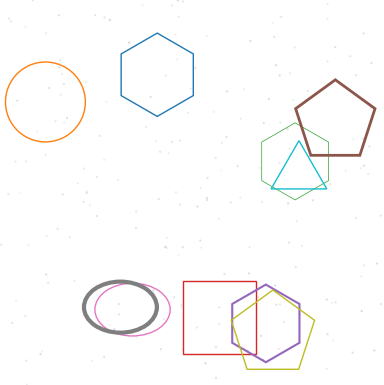[{"shape": "hexagon", "thickness": 1, "radius": 0.54, "center": [0.408, 0.806]}, {"shape": "circle", "thickness": 1, "radius": 0.52, "center": [0.118, 0.735]}, {"shape": "hexagon", "thickness": 0.5, "radius": 0.5, "center": [0.766, 0.581]}, {"shape": "square", "thickness": 1, "radius": 0.47, "center": [0.57, 0.176]}, {"shape": "hexagon", "thickness": 1.5, "radius": 0.5, "center": [0.691, 0.16]}, {"shape": "pentagon", "thickness": 2, "radius": 0.54, "center": [0.871, 0.684]}, {"shape": "oval", "thickness": 1, "radius": 0.49, "center": [0.344, 0.196]}, {"shape": "oval", "thickness": 3, "radius": 0.47, "center": [0.313, 0.202]}, {"shape": "pentagon", "thickness": 1, "radius": 0.57, "center": [0.709, 0.133]}, {"shape": "triangle", "thickness": 1, "radius": 0.42, "center": [0.777, 0.551]}]